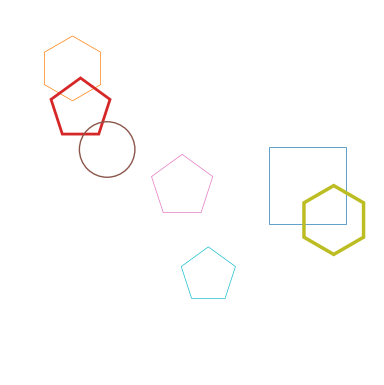[{"shape": "square", "thickness": 0.5, "radius": 0.5, "center": [0.799, 0.518]}, {"shape": "hexagon", "thickness": 0.5, "radius": 0.42, "center": [0.188, 0.822]}, {"shape": "pentagon", "thickness": 2, "radius": 0.4, "center": [0.209, 0.717]}, {"shape": "circle", "thickness": 1, "radius": 0.36, "center": [0.278, 0.612]}, {"shape": "pentagon", "thickness": 0.5, "radius": 0.42, "center": [0.473, 0.516]}, {"shape": "hexagon", "thickness": 2.5, "radius": 0.45, "center": [0.867, 0.429]}, {"shape": "pentagon", "thickness": 0.5, "radius": 0.37, "center": [0.541, 0.285]}]